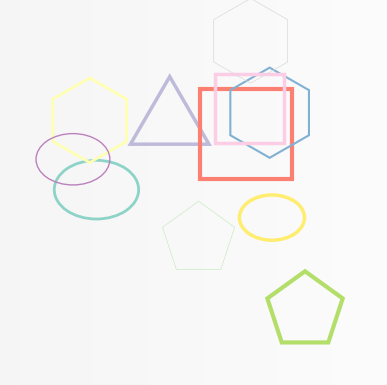[{"shape": "oval", "thickness": 2, "radius": 0.54, "center": [0.249, 0.507]}, {"shape": "hexagon", "thickness": 2, "radius": 0.55, "center": [0.231, 0.688]}, {"shape": "triangle", "thickness": 2.5, "radius": 0.59, "center": [0.438, 0.684]}, {"shape": "square", "thickness": 3, "radius": 0.59, "center": [0.635, 0.652]}, {"shape": "hexagon", "thickness": 1.5, "radius": 0.59, "center": [0.696, 0.707]}, {"shape": "pentagon", "thickness": 3, "radius": 0.51, "center": [0.787, 0.193]}, {"shape": "square", "thickness": 2.5, "radius": 0.44, "center": [0.644, 0.718]}, {"shape": "hexagon", "thickness": 0.5, "radius": 0.55, "center": [0.647, 0.894]}, {"shape": "oval", "thickness": 1, "radius": 0.48, "center": [0.188, 0.586]}, {"shape": "pentagon", "thickness": 0.5, "radius": 0.49, "center": [0.512, 0.379]}, {"shape": "oval", "thickness": 2.5, "radius": 0.42, "center": [0.702, 0.435]}]